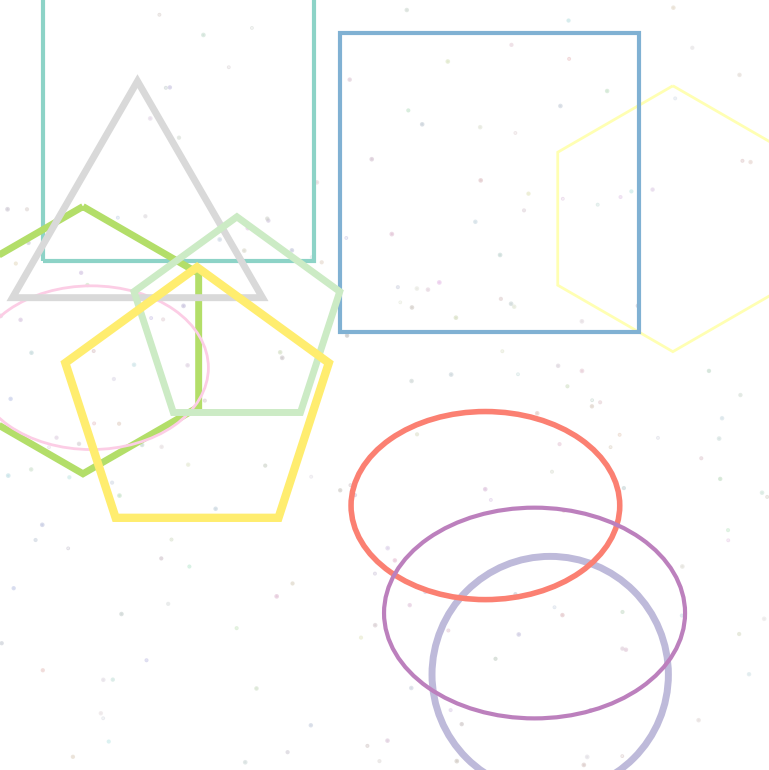[{"shape": "square", "thickness": 1.5, "radius": 0.88, "center": [0.232, 0.837]}, {"shape": "hexagon", "thickness": 1, "radius": 0.86, "center": [0.874, 0.716]}, {"shape": "circle", "thickness": 2.5, "radius": 0.77, "center": [0.715, 0.124]}, {"shape": "oval", "thickness": 2, "radius": 0.87, "center": [0.63, 0.343]}, {"shape": "square", "thickness": 1.5, "radius": 0.97, "center": [0.636, 0.763]}, {"shape": "hexagon", "thickness": 2.5, "radius": 0.87, "center": [0.108, 0.558]}, {"shape": "oval", "thickness": 1, "radius": 0.76, "center": [0.119, 0.522]}, {"shape": "triangle", "thickness": 2.5, "radius": 0.94, "center": [0.179, 0.707]}, {"shape": "oval", "thickness": 1.5, "radius": 0.98, "center": [0.694, 0.204]}, {"shape": "pentagon", "thickness": 2.5, "radius": 0.7, "center": [0.308, 0.578]}, {"shape": "pentagon", "thickness": 3, "radius": 0.9, "center": [0.256, 0.473]}]